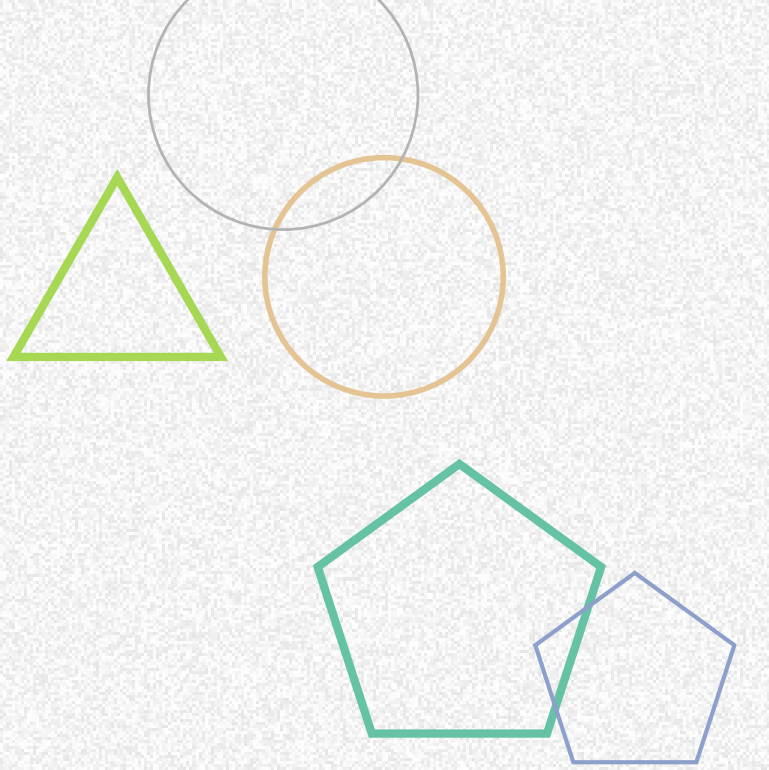[{"shape": "pentagon", "thickness": 3, "radius": 0.97, "center": [0.597, 0.204]}, {"shape": "pentagon", "thickness": 1.5, "radius": 0.68, "center": [0.824, 0.12]}, {"shape": "triangle", "thickness": 3, "radius": 0.78, "center": [0.152, 0.614]}, {"shape": "circle", "thickness": 2, "radius": 0.77, "center": [0.499, 0.64]}, {"shape": "circle", "thickness": 1, "radius": 0.87, "center": [0.368, 0.877]}]